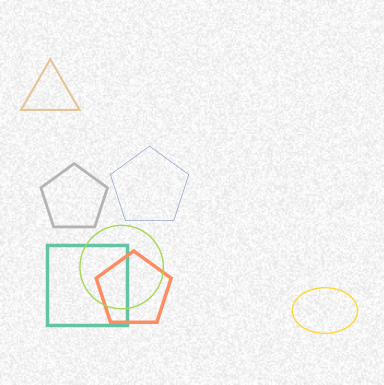[{"shape": "square", "thickness": 2.5, "radius": 0.52, "center": [0.226, 0.261]}, {"shape": "pentagon", "thickness": 2.5, "radius": 0.51, "center": [0.347, 0.246]}, {"shape": "pentagon", "thickness": 0.5, "radius": 0.53, "center": [0.389, 0.513]}, {"shape": "circle", "thickness": 1, "radius": 0.54, "center": [0.316, 0.306]}, {"shape": "oval", "thickness": 1, "radius": 0.42, "center": [0.844, 0.193]}, {"shape": "triangle", "thickness": 1.5, "radius": 0.44, "center": [0.131, 0.758]}, {"shape": "pentagon", "thickness": 2, "radius": 0.45, "center": [0.193, 0.484]}]